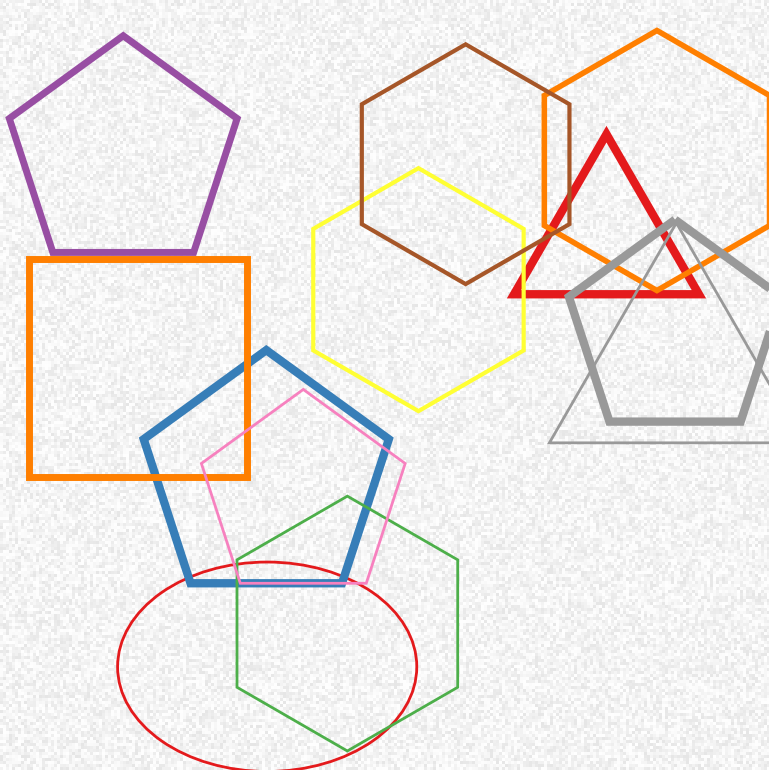[{"shape": "oval", "thickness": 1, "radius": 0.97, "center": [0.347, 0.134]}, {"shape": "triangle", "thickness": 3, "radius": 0.69, "center": [0.788, 0.687]}, {"shape": "pentagon", "thickness": 3, "radius": 0.84, "center": [0.346, 0.378]}, {"shape": "hexagon", "thickness": 1, "radius": 0.83, "center": [0.451, 0.19]}, {"shape": "pentagon", "thickness": 2.5, "radius": 0.78, "center": [0.16, 0.798]}, {"shape": "square", "thickness": 2.5, "radius": 0.71, "center": [0.18, 0.522]}, {"shape": "hexagon", "thickness": 2, "radius": 0.84, "center": [0.853, 0.792]}, {"shape": "hexagon", "thickness": 1.5, "radius": 0.79, "center": [0.543, 0.624]}, {"shape": "hexagon", "thickness": 1.5, "radius": 0.78, "center": [0.605, 0.787]}, {"shape": "pentagon", "thickness": 1, "radius": 0.7, "center": [0.394, 0.355]}, {"shape": "triangle", "thickness": 1, "radius": 0.95, "center": [0.878, 0.52]}, {"shape": "pentagon", "thickness": 3, "radius": 0.72, "center": [0.877, 0.57]}]